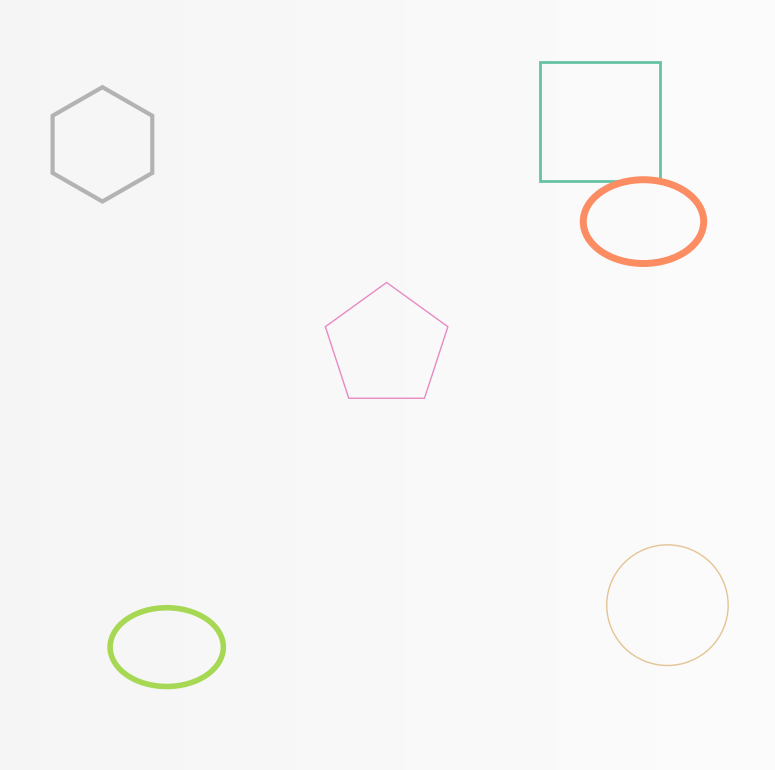[{"shape": "square", "thickness": 1, "radius": 0.39, "center": [0.774, 0.842]}, {"shape": "oval", "thickness": 2.5, "radius": 0.39, "center": [0.83, 0.712]}, {"shape": "pentagon", "thickness": 0.5, "radius": 0.42, "center": [0.499, 0.55]}, {"shape": "oval", "thickness": 2, "radius": 0.37, "center": [0.215, 0.16]}, {"shape": "circle", "thickness": 0.5, "radius": 0.39, "center": [0.861, 0.214]}, {"shape": "hexagon", "thickness": 1.5, "radius": 0.37, "center": [0.132, 0.813]}]